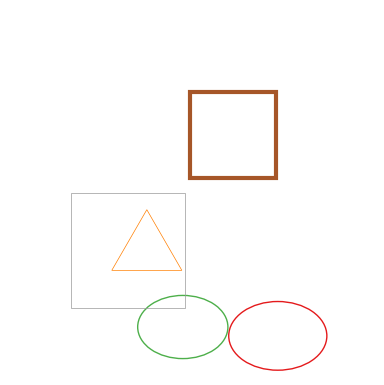[{"shape": "oval", "thickness": 1, "radius": 0.64, "center": [0.722, 0.128]}, {"shape": "oval", "thickness": 1, "radius": 0.59, "center": [0.475, 0.151]}, {"shape": "triangle", "thickness": 0.5, "radius": 0.53, "center": [0.381, 0.35]}, {"shape": "square", "thickness": 3, "radius": 0.56, "center": [0.606, 0.649]}, {"shape": "square", "thickness": 0.5, "radius": 0.74, "center": [0.332, 0.349]}]